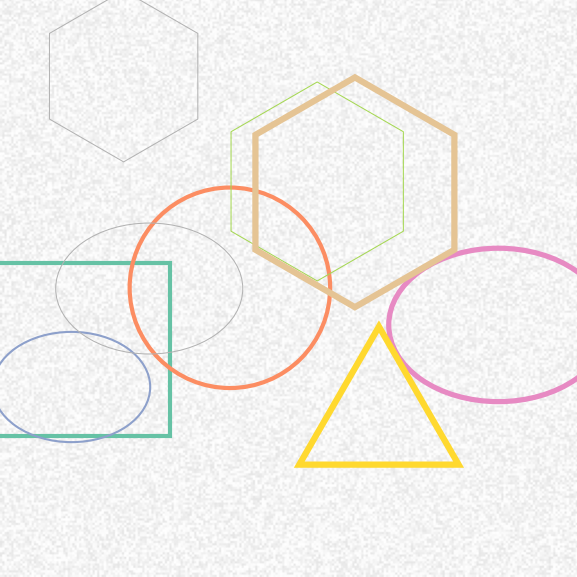[{"shape": "square", "thickness": 2, "radius": 0.75, "center": [0.144, 0.394]}, {"shape": "circle", "thickness": 2, "radius": 0.87, "center": [0.398, 0.501]}, {"shape": "oval", "thickness": 1, "radius": 0.68, "center": [0.124, 0.329]}, {"shape": "oval", "thickness": 2.5, "radius": 0.95, "center": [0.863, 0.436]}, {"shape": "hexagon", "thickness": 0.5, "radius": 0.86, "center": [0.549, 0.685]}, {"shape": "triangle", "thickness": 3, "radius": 0.8, "center": [0.656, 0.274]}, {"shape": "hexagon", "thickness": 3, "radius": 0.99, "center": [0.615, 0.666]}, {"shape": "oval", "thickness": 0.5, "radius": 0.81, "center": [0.258, 0.5]}, {"shape": "hexagon", "thickness": 0.5, "radius": 0.74, "center": [0.214, 0.867]}]